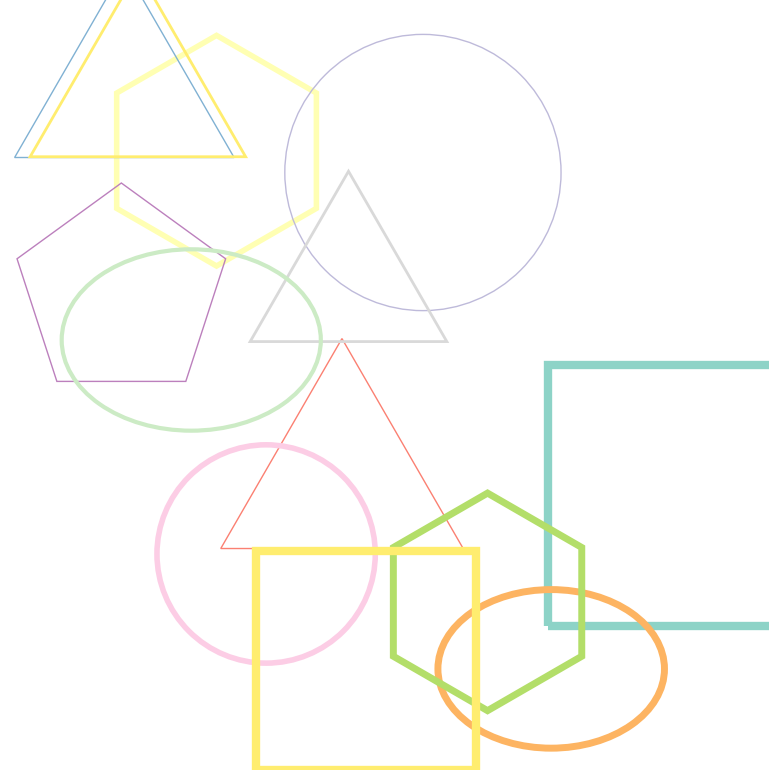[{"shape": "square", "thickness": 3, "radius": 0.85, "center": [0.881, 0.356]}, {"shape": "hexagon", "thickness": 2, "radius": 0.75, "center": [0.281, 0.804]}, {"shape": "circle", "thickness": 0.5, "radius": 0.9, "center": [0.549, 0.776]}, {"shape": "triangle", "thickness": 0.5, "radius": 0.91, "center": [0.444, 0.379]}, {"shape": "triangle", "thickness": 0.5, "radius": 0.82, "center": [0.162, 0.878]}, {"shape": "oval", "thickness": 2.5, "radius": 0.74, "center": [0.716, 0.131]}, {"shape": "hexagon", "thickness": 2.5, "radius": 0.71, "center": [0.633, 0.218]}, {"shape": "circle", "thickness": 2, "radius": 0.71, "center": [0.346, 0.281]}, {"shape": "triangle", "thickness": 1, "radius": 0.74, "center": [0.453, 0.63]}, {"shape": "pentagon", "thickness": 0.5, "radius": 0.71, "center": [0.158, 0.62]}, {"shape": "oval", "thickness": 1.5, "radius": 0.84, "center": [0.248, 0.558]}, {"shape": "square", "thickness": 3, "radius": 0.71, "center": [0.476, 0.142]}, {"shape": "triangle", "thickness": 1, "radius": 0.81, "center": [0.179, 0.877]}]